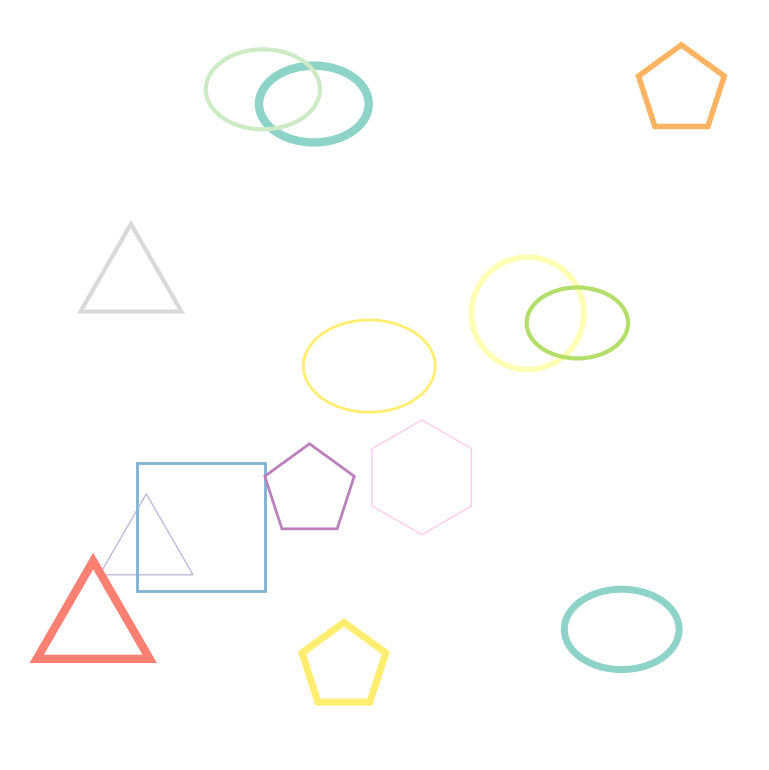[{"shape": "oval", "thickness": 2.5, "radius": 0.37, "center": [0.807, 0.183]}, {"shape": "oval", "thickness": 3, "radius": 0.36, "center": [0.408, 0.865]}, {"shape": "circle", "thickness": 2, "radius": 0.36, "center": [0.685, 0.593]}, {"shape": "triangle", "thickness": 0.5, "radius": 0.35, "center": [0.19, 0.289]}, {"shape": "triangle", "thickness": 3, "radius": 0.42, "center": [0.121, 0.187]}, {"shape": "square", "thickness": 1, "radius": 0.42, "center": [0.26, 0.315]}, {"shape": "pentagon", "thickness": 2, "radius": 0.29, "center": [0.885, 0.883]}, {"shape": "oval", "thickness": 1.5, "radius": 0.33, "center": [0.75, 0.581]}, {"shape": "hexagon", "thickness": 0.5, "radius": 0.37, "center": [0.548, 0.38]}, {"shape": "triangle", "thickness": 1.5, "radius": 0.38, "center": [0.17, 0.633]}, {"shape": "pentagon", "thickness": 1, "radius": 0.31, "center": [0.402, 0.363]}, {"shape": "oval", "thickness": 1.5, "radius": 0.37, "center": [0.341, 0.884]}, {"shape": "pentagon", "thickness": 2.5, "radius": 0.29, "center": [0.447, 0.134]}, {"shape": "oval", "thickness": 1, "radius": 0.43, "center": [0.48, 0.525]}]